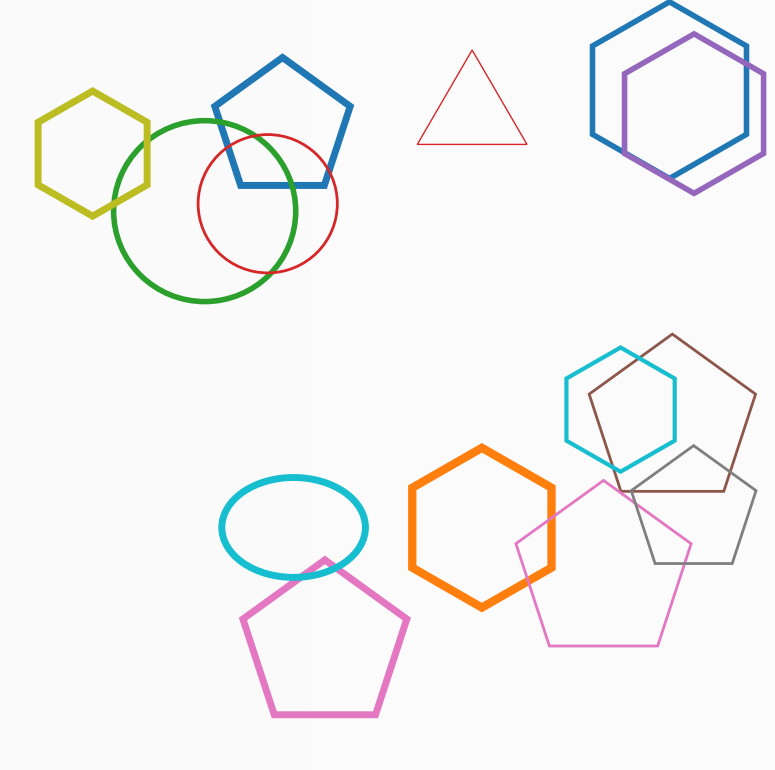[{"shape": "pentagon", "thickness": 2.5, "radius": 0.46, "center": [0.365, 0.833]}, {"shape": "hexagon", "thickness": 2, "radius": 0.57, "center": [0.864, 0.883]}, {"shape": "hexagon", "thickness": 3, "radius": 0.52, "center": [0.622, 0.315]}, {"shape": "circle", "thickness": 2, "radius": 0.59, "center": [0.264, 0.726]}, {"shape": "triangle", "thickness": 0.5, "radius": 0.41, "center": [0.609, 0.853]}, {"shape": "circle", "thickness": 1, "radius": 0.45, "center": [0.345, 0.735]}, {"shape": "hexagon", "thickness": 2, "radius": 0.52, "center": [0.896, 0.852]}, {"shape": "pentagon", "thickness": 1, "radius": 0.56, "center": [0.868, 0.453]}, {"shape": "pentagon", "thickness": 1, "radius": 0.59, "center": [0.779, 0.257]}, {"shape": "pentagon", "thickness": 2.5, "radius": 0.56, "center": [0.419, 0.162]}, {"shape": "pentagon", "thickness": 1, "radius": 0.42, "center": [0.895, 0.337]}, {"shape": "hexagon", "thickness": 2.5, "radius": 0.41, "center": [0.12, 0.801]}, {"shape": "oval", "thickness": 2.5, "radius": 0.46, "center": [0.379, 0.315]}, {"shape": "hexagon", "thickness": 1.5, "radius": 0.4, "center": [0.801, 0.468]}]